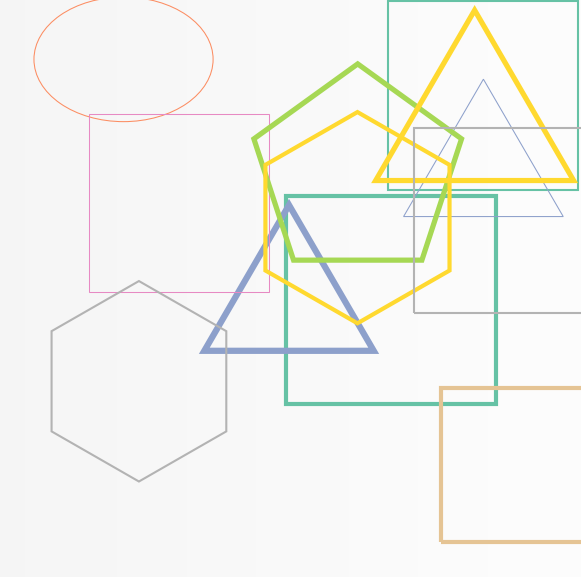[{"shape": "square", "thickness": 1, "radius": 0.82, "center": [0.831, 0.834]}, {"shape": "square", "thickness": 2, "radius": 0.9, "center": [0.672, 0.48]}, {"shape": "oval", "thickness": 0.5, "radius": 0.77, "center": [0.213, 0.896]}, {"shape": "triangle", "thickness": 3, "radius": 0.84, "center": [0.497, 0.476]}, {"shape": "triangle", "thickness": 0.5, "radius": 0.79, "center": [0.832, 0.703]}, {"shape": "square", "thickness": 0.5, "radius": 0.77, "center": [0.309, 0.648]}, {"shape": "pentagon", "thickness": 2.5, "radius": 0.94, "center": [0.615, 0.701]}, {"shape": "hexagon", "thickness": 2, "radius": 0.91, "center": [0.615, 0.622]}, {"shape": "triangle", "thickness": 2.5, "radius": 0.98, "center": [0.817, 0.785]}, {"shape": "square", "thickness": 2, "radius": 0.67, "center": [0.892, 0.194]}, {"shape": "hexagon", "thickness": 1, "radius": 0.87, "center": [0.239, 0.339]}, {"shape": "square", "thickness": 1, "radius": 0.8, "center": [0.872, 0.617]}]